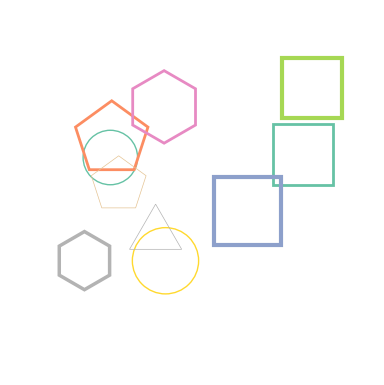[{"shape": "circle", "thickness": 1, "radius": 0.35, "center": [0.287, 0.591]}, {"shape": "square", "thickness": 2, "radius": 0.39, "center": [0.787, 0.599]}, {"shape": "pentagon", "thickness": 2, "radius": 0.49, "center": [0.29, 0.639]}, {"shape": "square", "thickness": 3, "radius": 0.44, "center": [0.644, 0.452]}, {"shape": "hexagon", "thickness": 2, "radius": 0.47, "center": [0.426, 0.722]}, {"shape": "square", "thickness": 3, "radius": 0.39, "center": [0.81, 0.771]}, {"shape": "circle", "thickness": 1, "radius": 0.43, "center": [0.43, 0.323]}, {"shape": "pentagon", "thickness": 0.5, "radius": 0.37, "center": [0.308, 0.521]}, {"shape": "triangle", "thickness": 0.5, "radius": 0.39, "center": [0.404, 0.392]}, {"shape": "hexagon", "thickness": 2.5, "radius": 0.38, "center": [0.219, 0.323]}]